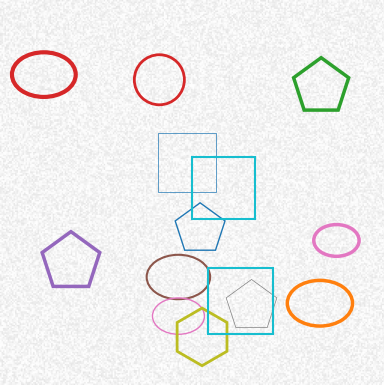[{"shape": "pentagon", "thickness": 1, "radius": 0.34, "center": [0.52, 0.405]}, {"shape": "square", "thickness": 0.5, "radius": 0.38, "center": [0.486, 0.577]}, {"shape": "oval", "thickness": 2.5, "radius": 0.42, "center": [0.831, 0.212]}, {"shape": "pentagon", "thickness": 2.5, "radius": 0.38, "center": [0.834, 0.775]}, {"shape": "circle", "thickness": 2, "radius": 0.32, "center": [0.414, 0.793]}, {"shape": "oval", "thickness": 3, "radius": 0.41, "center": [0.114, 0.806]}, {"shape": "pentagon", "thickness": 2.5, "radius": 0.39, "center": [0.184, 0.32]}, {"shape": "oval", "thickness": 1.5, "radius": 0.41, "center": [0.463, 0.281]}, {"shape": "oval", "thickness": 1, "radius": 0.34, "center": [0.464, 0.179]}, {"shape": "oval", "thickness": 2.5, "radius": 0.29, "center": [0.874, 0.375]}, {"shape": "pentagon", "thickness": 0.5, "radius": 0.35, "center": [0.653, 0.205]}, {"shape": "hexagon", "thickness": 2, "radius": 0.37, "center": [0.525, 0.125]}, {"shape": "square", "thickness": 1.5, "radius": 0.41, "center": [0.581, 0.512]}, {"shape": "square", "thickness": 1.5, "radius": 0.42, "center": [0.624, 0.218]}]